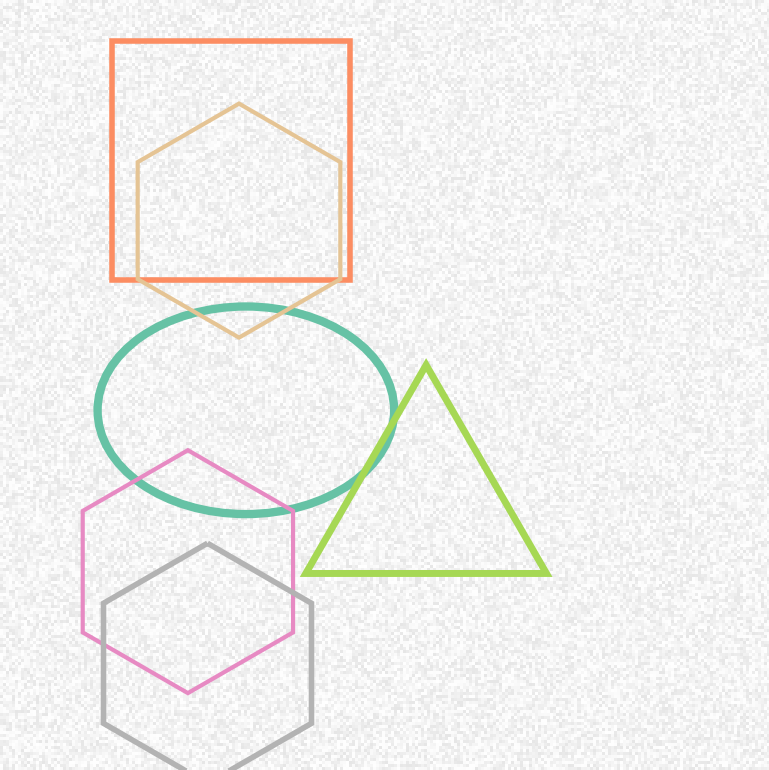[{"shape": "oval", "thickness": 3, "radius": 0.96, "center": [0.319, 0.467]}, {"shape": "square", "thickness": 2, "radius": 0.77, "center": [0.3, 0.792]}, {"shape": "hexagon", "thickness": 1.5, "radius": 0.79, "center": [0.244, 0.258]}, {"shape": "triangle", "thickness": 2.5, "radius": 0.9, "center": [0.553, 0.345]}, {"shape": "hexagon", "thickness": 1.5, "radius": 0.76, "center": [0.31, 0.713]}, {"shape": "hexagon", "thickness": 2, "radius": 0.78, "center": [0.269, 0.139]}]